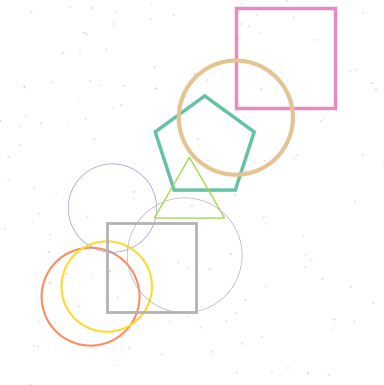[{"shape": "pentagon", "thickness": 2.5, "radius": 0.68, "center": [0.532, 0.616]}, {"shape": "circle", "thickness": 1.5, "radius": 0.64, "center": [0.235, 0.229]}, {"shape": "circle", "thickness": 0.5, "radius": 0.57, "center": [0.292, 0.46]}, {"shape": "square", "thickness": 2.5, "radius": 0.65, "center": [0.741, 0.849]}, {"shape": "triangle", "thickness": 1, "radius": 0.53, "center": [0.492, 0.486]}, {"shape": "circle", "thickness": 1.5, "radius": 0.59, "center": [0.277, 0.256]}, {"shape": "circle", "thickness": 3, "radius": 0.74, "center": [0.613, 0.694]}, {"shape": "square", "thickness": 2, "radius": 0.58, "center": [0.393, 0.306]}, {"shape": "circle", "thickness": 0.5, "radius": 0.75, "center": [0.48, 0.337]}]